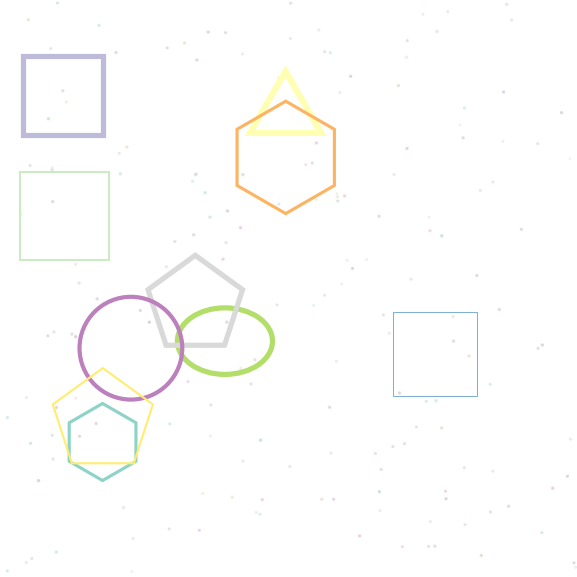[{"shape": "hexagon", "thickness": 1.5, "radius": 0.33, "center": [0.178, 0.234]}, {"shape": "triangle", "thickness": 3, "radius": 0.36, "center": [0.494, 0.805]}, {"shape": "square", "thickness": 2.5, "radius": 0.34, "center": [0.109, 0.834]}, {"shape": "square", "thickness": 0.5, "radius": 0.36, "center": [0.753, 0.387]}, {"shape": "hexagon", "thickness": 1.5, "radius": 0.49, "center": [0.495, 0.727]}, {"shape": "oval", "thickness": 2.5, "radius": 0.41, "center": [0.39, 0.408]}, {"shape": "pentagon", "thickness": 2.5, "radius": 0.43, "center": [0.338, 0.471]}, {"shape": "circle", "thickness": 2, "radius": 0.44, "center": [0.227, 0.396]}, {"shape": "square", "thickness": 1, "radius": 0.38, "center": [0.112, 0.625]}, {"shape": "pentagon", "thickness": 1, "radius": 0.46, "center": [0.178, 0.271]}]